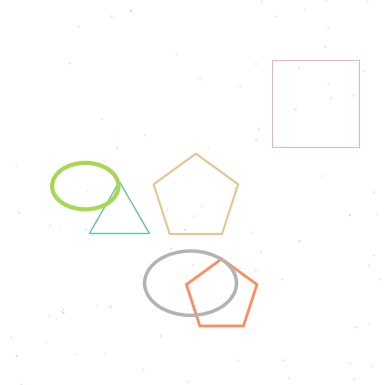[{"shape": "triangle", "thickness": 1, "radius": 0.45, "center": [0.31, 0.439]}, {"shape": "pentagon", "thickness": 2, "radius": 0.48, "center": [0.576, 0.231]}, {"shape": "square", "thickness": 0.5, "radius": 0.56, "center": [0.819, 0.732]}, {"shape": "oval", "thickness": 3, "radius": 0.43, "center": [0.222, 0.517]}, {"shape": "pentagon", "thickness": 1.5, "radius": 0.58, "center": [0.509, 0.485]}, {"shape": "oval", "thickness": 2.5, "radius": 0.6, "center": [0.495, 0.265]}]